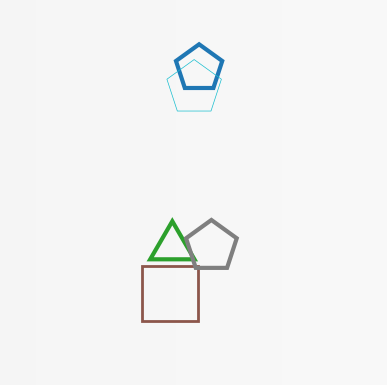[{"shape": "pentagon", "thickness": 3, "radius": 0.31, "center": [0.514, 0.822]}, {"shape": "triangle", "thickness": 3, "radius": 0.33, "center": [0.445, 0.359]}, {"shape": "square", "thickness": 2, "radius": 0.36, "center": [0.438, 0.238]}, {"shape": "pentagon", "thickness": 3, "radius": 0.34, "center": [0.546, 0.36]}, {"shape": "pentagon", "thickness": 0.5, "radius": 0.37, "center": [0.501, 0.771]}]